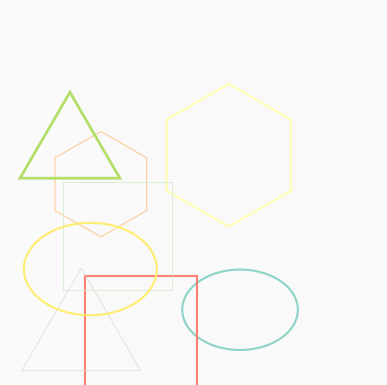[{"shape": "oval", "thickness": 1.5, "radius": 0.75, "center": [0.62, 0.195]}, {"shape": "hexagon", "thickness": 1.5, "radius": 0.93, "center": [0.59, 0.597]}, {"shape": "square", "thickness": 1.5, "radius": 0.73, "center": [0.364, 0.138]}, {"shape": "hexagon", "thickness": 0.5, "radius": 0.68, "center": [0.26, 0.522]}, {"shape": "triangle", "thickness": 2, "radius": 0.74, "center": [0.18, 0.612]}, {"shape": "triangle", "thickness": 0.5, "radius": 0.89, "center": [0.21, 0.126]}, {"shape": "square", "thickness": 0.5, "radius": 0.7, "center": [0.303, 0.387]}, {"shape": "oval", "thickness": 1.5, "radius": 0.86, "center": [0.233, 0.301]}]